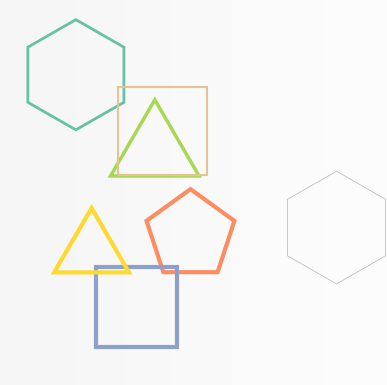[{"shape": "hexagon", "thickness": 2, "radius": 0.72, "center": [0.196, 0.806]}, {"shape": "pentagon", "thickness": 3, "radius": 0.6, "center": [0.492, 0.389]}, {"shape": "square", "thickness": 3, "radius": 0.52, "center": [0.353, 0.203]}, {"shape": "triangle", "thickness": 2.5, "radius": 0.66, "center": [0.399, 0.609]}, {"shape": "triangle", "thickness": 3, "radius": 0.56, "center": [0.236, 0.348]}, {"shape": "square", "thickness": 1.5, "radius": 0.58, "center": [0.418, 0.66]}, {"shape": "hexagon", "thickness": 0.5, "radius": 0.73, "center": [0.868, 0.409]}]